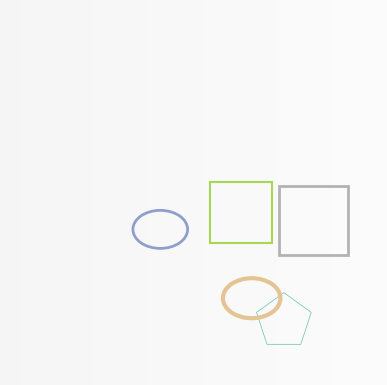[{"shape": "pentagon", "thickness": 0.5, "radius": 0.37, "center": [0.733, 0.166]}, {"shape": "oval", "thickness": 2, "radius": 0.35, "center": [0.414, 0.404]}, {"shape": "square", "thickness": 1.5, "radius": 0.4, "center": [0.622, 0.447]}, {"shape": "oval", "thickness": 3, "radius": 0.37, "center": [0.65, 0.225]}, {"shape": "square", "thickness": 2, "radius": 0.45, "center": [0.809, 0.428]}]